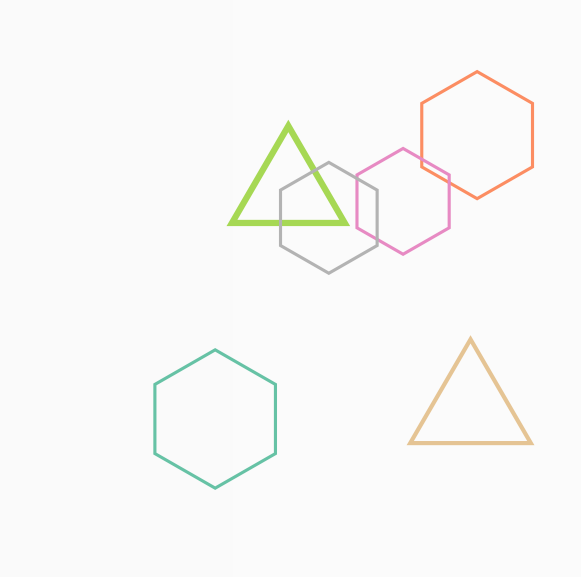[{"shape": "hexagon", "thickness": 1.5, "radius": 0.6, "center": [0.37, 0.274]}, {"shape": "hexagon", "thickness": 1.5, "radius": 0.55, "center": [0.821, 0.765]}, {"shape": "hexagon", "thickness": 1.5, "radius": 0.46, "center": [0.693, 0.65]}, {"shape": "triangle", "thickness": 3, "radius": 0.56, "center": [0.496, 0.669]}, {"shape": "triangle", "thickness": 2, "radius": 0.6, "center": [0.81, 0.292]}, {"shape": "hexagon", "thickness": 1.5, "radius": 0.48, "center": [0.566, 0.622]}]